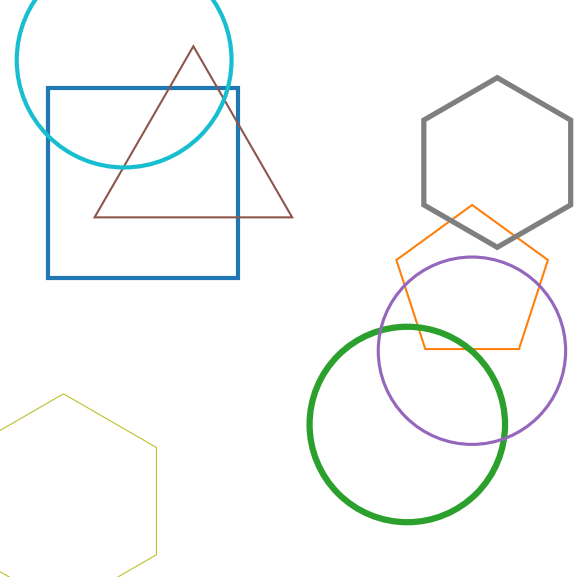[{"shape": "square", "thickness": 2, "radius": 0.82, "center": [0.247, 0.682]}, {"shape": "pentagon", "thickness": 1, "radius": 0.69, "center": [0.818, 0.506]}, {"shape": "circle", "thickness": 3, "radius": 0.85, "center": [0.705, 0.264]}, {"shape": "circle", "thickness": 1.5, "radius": 0.81, "center": [0.817, 0.392]}, {"shape": "triangle", "thickness": 1, "radius": 0.99, "center": [0.335, 0.722]}, {"shape": "hexagon", "thickness": 2.5, "radius": 0.73, "center": [0.861, 0.718]}, {"shape": "hexagon", "thickness": 0.5, "radius": 0.93, "center": [0.11, 0.131]}, {"shape": "circle", "thickness": 2, "radius": 0.93, "center": [0.215, 0.895]}]